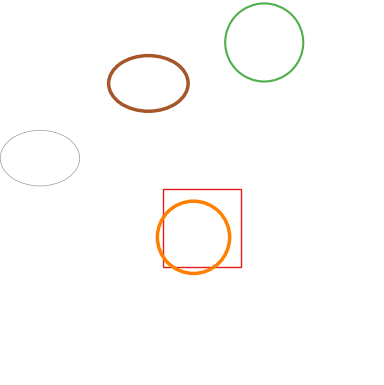[{"shape": "square", "thickness": 1, "radius": 0.51, "center": [0.525, 0.407]}, {"shape": "circle", "thickness": 1.5, "radius": 0.51, "center": [0.686, 0.89]}, {"shape": "circle", "thickness": 2.5, "radius": 0.47, "center": [0.503, 0.384]}, {"shape": "oval", "thickness": 2.5, "radius": 0.52, "center": [0.385, 0.783]}, {"shape": "oval", "thickness": 0.5, "radius": 0.52, "center": [0.104, 0.589]}]